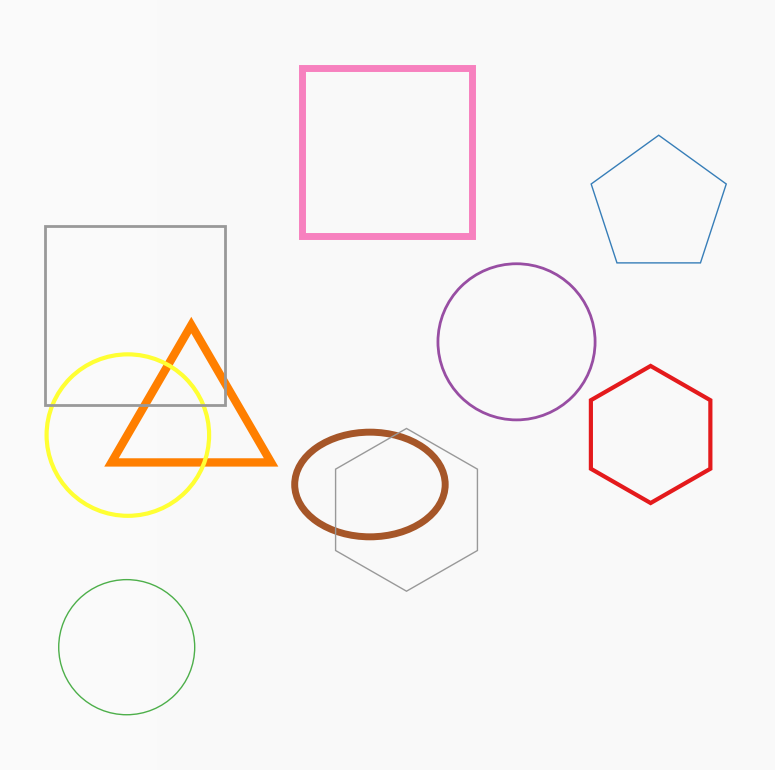[{"shape": "hexagon", "thickness": 1.5, "radius": 0.45, "center": [0.84, 0.436]}, {"shape": "pentagon", "thickness": 0.5, "radius": 0.46, "center": [0.85, 0.733]}, {"shape": "circle", "thickness": 0.5, "radius": 0.44, "center": [0.164, 0.159]}, {"shape": "circle", "thickness": 1, "radius": 0.51, "center": [0.666, 0.556]}, {"shape": "triangle", "thickness": 3, "radius": 0.59, "center": [0.247, 0.459]}, {"shape": "circle", "thickness": 1.5, "radius": 0.52, "center": [0.165, 0.435]}, {"shape": "oval", "thickness": 2.5, "radius": 0.49, "center": [0.477, 0.371]}, {"shape": "square", "thickness": 2.5, "radius": 0.55, "center": [0.5, 0.802]}, {"shape": "hexagon", "thickness": 0.5, "radius": 0.53, "center": [0.525, 0.338]}, {"shape": "square", "thickness": 1, "radius": 0.58, "center": [0.174, 0.59]}]